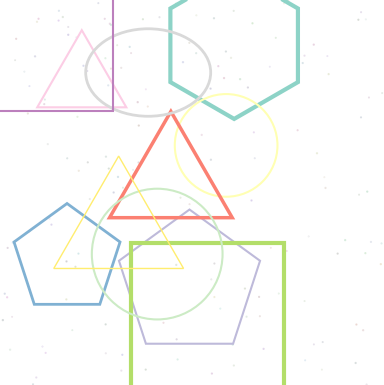[{"shape": "hexagon", "thickness": 3, "radius": 0.96, "center": [0.608, 0.882]}, {"shape": "circle", "thickness": 1.5, "radius": 0.67, "center": [0.587, 0.622]}, {"shape": "pentagon", "thickness": 1.5, "radius": 0.96, "center": [0.492, 0.263]}, {"shape": "triangle", "thickness": 2.5, "radius": 0.92, "center": [0.444, 0.527]}, {"shape": "pentagon", "thickness": 2, "radius": 0.72, "center": [0.174, 0.327]}, {"shape": "square", "thickness": 3, "radius": 1.0, "center": [0.539, 0.17]}, {"shape": "triangle", "thickness": 1.5, "radius": 0.67, "center": [0.212, 0.788]}, {"shape": "oval", "thickness": 2, "radius": 0.81, "center": [0.385, 0.812]}, {"shape": "square", "thickness": 1.5, "radius": 0.89, "center": [0.116, 0.888]}, {"shape": "circle", "thickness": 1.5, "radius": 0.85, "center": [0.408, 0.34]}, {"shape": "triangle", "thickness": 1, "radius": 0.97, "center": [0.308, 0.4]}]